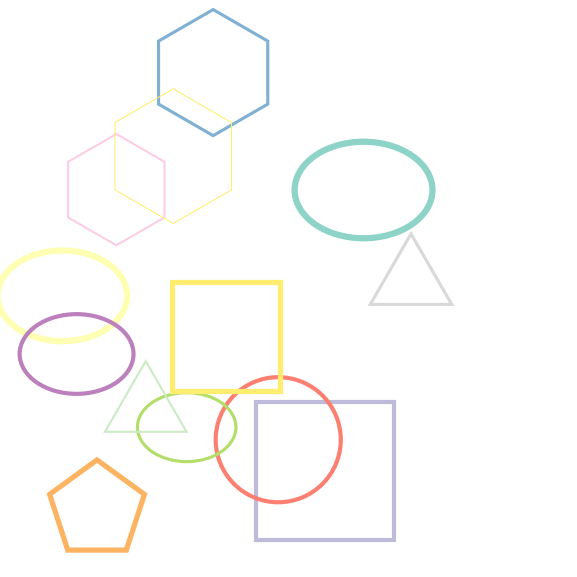[{"shape": "oval", "thickness": 3, "radius": 0.6, "center": [0.63, 0.67]}, {"shape": "oval", "thickness": 3, "radius": 0.56, "center": [0.108, 0.487]}, {"shape": "square", "thickness": 2, "radius": 0.6, "center": [0.564, 0.184]}, {"shape": "circle", "thickness": 2, "radius": 0.54, "center": [0.482, 0.238]}, {"shape": "hexagon", "thickness": 1.5, "radius": 0.55, "center": [0.369, 0.873]}, {"shape": "pentagon", "thickness": 2.5, "radius": 0.43, "center": [0.168, 0.116]}, {"shape": "oval", "thickness": 1.5, "radius": 0.43, "center": [0.323, 0.259]}, {"shape": "hexagon", "thickness": 1, "radius": 0.48, "center": [0.201, 0.671]}, {"shape": "triangle", "thickness": 1.5, "radius": 0.41, "center": [0.712, 0.513]}, {"shape": "oval", "thickness": 2, "radius": 0.49, "center": [0.133, 0.386]}, {"shape": "triangle", "thickness": 1, "radius": 0.41, "center": [0.252, 0.292]}, {"shape": "square", "thickness": 2.5, "radius": 0.47, "center": [0.391, 0.417]}, {"shape": "hexagon", "thickness": 0.5, "radius": 0.58, "center": [0.3, 0.729]}]